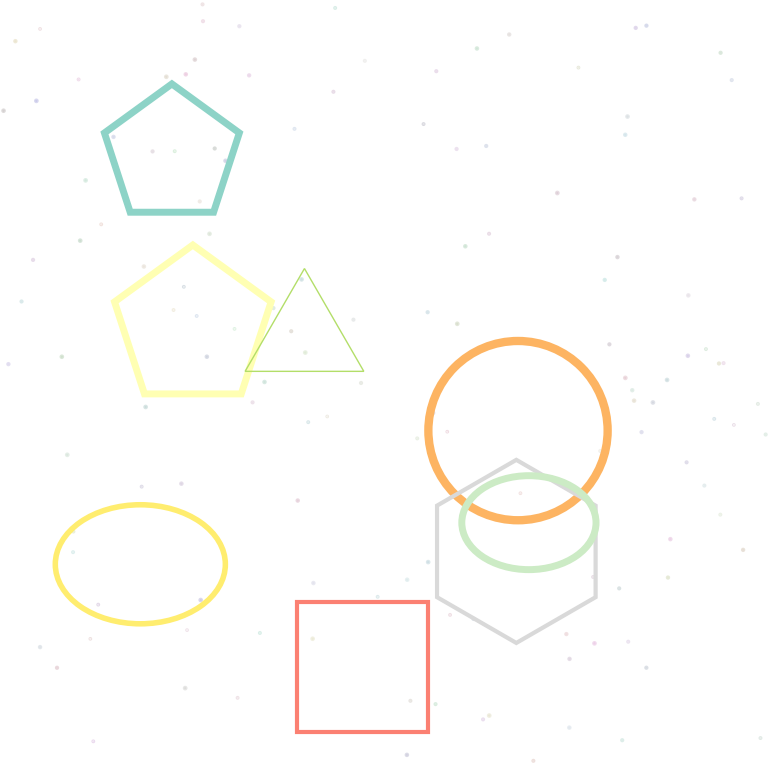[{"shape": "pentagon", "thickness": 2.5, "radius": 0.46, "center": [0.223, 0.799]}, {"shape": "pentagon", "thickness": 2.5, "radius": 0.53, "center": [0.25, 0.575]}, {"shape": "square", "thickness": 1.5, "radius": 0.42, "center": [0.471, 0.134]}, {"shape": "circle", "thickness": 3, "radius": 0.58, "center": [0.673, 0.441]}, {"shape": "triangle", "thickness": 0.5, "radius": 0.45, "center": [0.395, 0.562]}, {"shape": "hexagon", "thickness": 1.5, "radius": 0.59, "center": [0.671, 0.284]}, {"shape": "oval", "thickness": 2.5, "radius": 0.44, "center": [0.687, 0.321]}, {"shape": "oval", "thickness": 2, "radius": 0.55, "center": [0.182, 0.267]}]